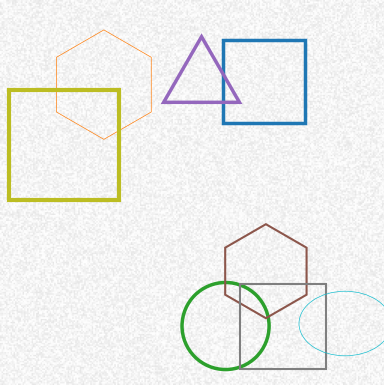[{"shape": "square", "thickness": 2.5, "radius": 0.53, "center": [0.686, 0.788]}, {"shape": "hexagon", "thickness": 0.5, "radius": 0.71, "center": [0.27, 0.78]}, {"shape": "circle", "thickness": 2.5, "radius": 0.57, "center": [0.586, 0.153]}, {"shape": "triangle", "thickness": 2.5, "radius": 0.57, "center": [0.523, 0.791]}, {"shape": "hexagon", "thickness": 1.5, "radius": 0.61, "center": [0.691, 0.296]}, {"shape": "square", "thickness": 1.5, "radius": 0.55, "center": [0.735, 0.152]}, {"shape": "square", "thickness": 3, "radius": 0.71, "center": [0.167, 0.623]}, {"shape": "oval", "thickness": 0.5, "radius": 0.6, "center": [0.896, 0.16]}]